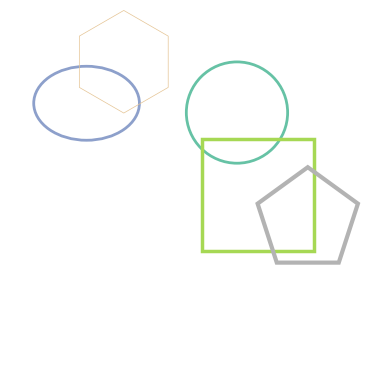[{"shape": "circle", "thickness": 2, "radius": 0.66, "center": [0.616, 0.708]}, {"shape": "oval", "thickness": 2, "radius": 0.69, "center": [0.225, 0.732]}, {"shape": "square", "thickness": 2.5, "radius": 0.73, "center": [0.67, 0.493]}, {"shape": "hexagon", "thickness": 0.5, "radius": 0.67, "center": [0.321, 0.84]}, {"shape": "pentagon", "thickness": 3, "radius": 0.68, "center": [0.799, 0.429]}]